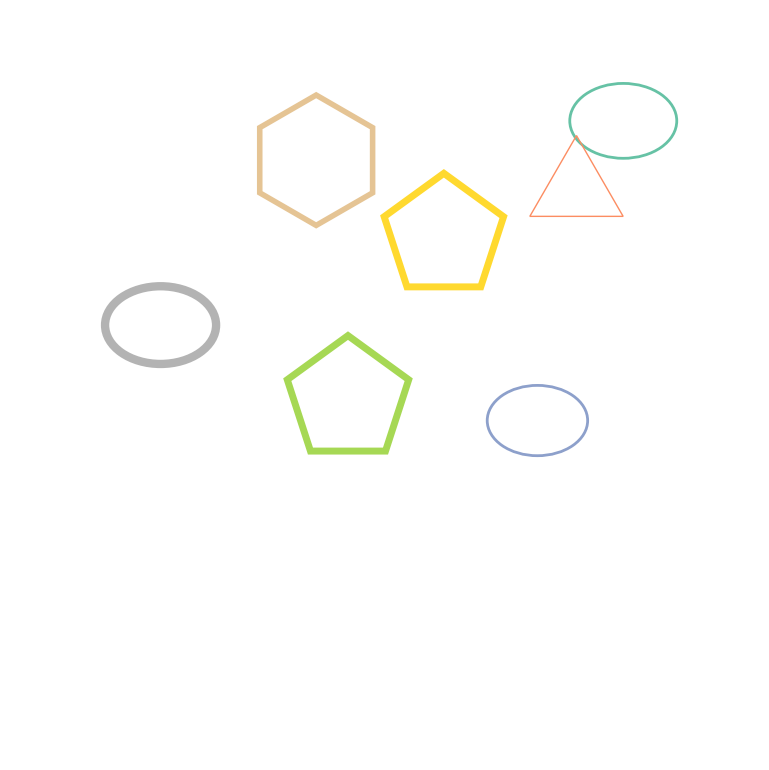[{"shape": "oval", "thickness": 1, "radius": 0.35, "center": [0.809, 0.843]}, {"shape": "triangle", "thickness": 0.5, "radius": 0.35, "center": [0.749, 0.754]}, {"shape": "oval", "thickness": 1, "radius": 0.33, "center": [0.698, 0.454]}, {"shape": "pentagon", "thickness": 2.5, "radius": 0.41, "center": [0.452, 0.481]}, {"shape": "pentagon", "thickness": 2.5, "radius": 0.41, "center": [0.576, 0.693]}, {"shape": "hexagon", "thickness": 2, "radius": 0.42, "center": [0.411, 0.792]}, {"shape": "oval", "thickness": 3, "radius": 0.36, "center": [0.209, 0.578]}]